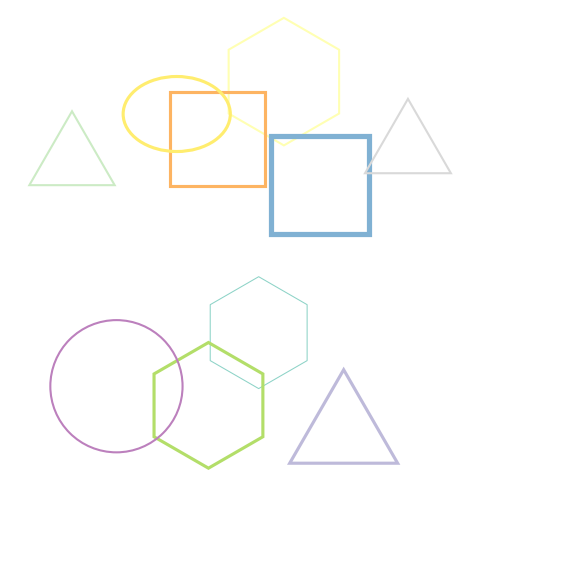[{"shape": "hexagon", "thickness": 0.5, "radius": 0.48, "center": [0.448, 0.423]}, {"shape": "hexagon", "thickness": 1, "radius": 0.55, "center": [0.492, 0.858]}, {"shape": "triangle", "thickness": 1.5, "radius": 0.54, "center": [0.595, 0.251]}, {"shape": "square", "thickness": 2.5, "radius": 0.42, "center": [0.554, 0.678]}, {"shape": "square", "thickness": 1.5, "radius": 0.41, "center": [0.376, 0.758]}, {"shape": "hexagon", "thickness": 1.5, "radius": 0.54, "center": [0.361, 0.297]}, {"shape": "triangle", "thickness": 1, "radius": 0.43, "center": [0.706, 0.742]}, {"shape": "circle", "thickness": 1, "radius": 0.57, "center": [0.202, 0.33]}, {"shape": "triangle", "thickness": 1, "radius": 0.43, "center": [0.125, 0.721]}, {"shape": "oval", "thickness": 1.5, "radius": 0.46, "center": [0.306, 0.802]}]